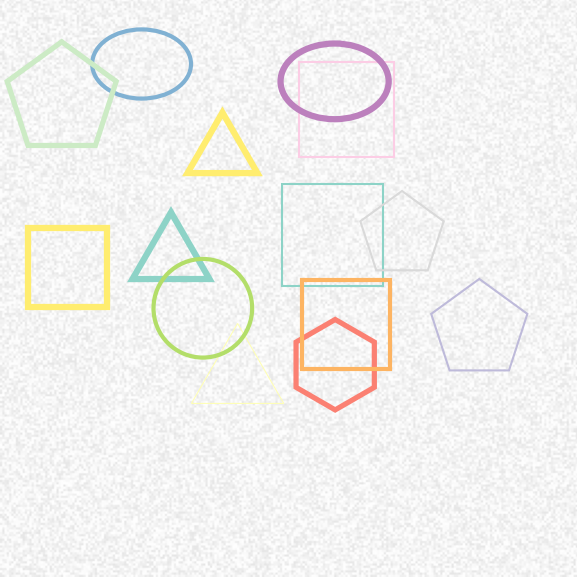[{"shape": "square", "thickness": 1, "radius": 0.44, "center": [0.576, 0.592]}, {"shape": "triangle", "thickness": 3, "radius": 0.38, "center": [0.296, 0.554]}, {"shape": "triangle", "thickness": 0.5, "radius": 0.46, "center": [0.411, 0.347]}, {"shape": "pentagon", "thickness": 1, "radius": 0.44, "center": [0.83, 0.429]}, {"shape": "hexagon", "thickness": 2.5, "radius": 0.39, "center": [0.58, 0.368]}, {"shape": "oval", "thickness": 2, "radius": 0.43, "center": [0.245, 0.888]}, {"shape": "square", "thickness": 2, "radius": 0.38, "center": [0.599, 0.437]}, {"shape": "circle", "thickness": 2, "radius": 0.43, "center": [0.351, 0.465]}, {"shape": "square", "thickness": 1, "radius": 0.41, "center": [0.6, 0.809]}, {"shape": "pentagon", "thickness": 1, "radius": 0.38, "center": [0.696, 0.593]}, {"shape": "oval", "thickness": 3, "radius": 0.47, "center": [0.579, 0.858]}, {"shape": "pentagon", "thickness": 2.5, "radius": 0.5, "center": [0.107, 0.828]}, {"shape": "square", "thickness": 3, "radius": 0.34, "center": [0.116, 0.536]}, {"shape": "triangle", "thickness": 3, "radius": 0.35, "center": [0.385, 0.734]}]